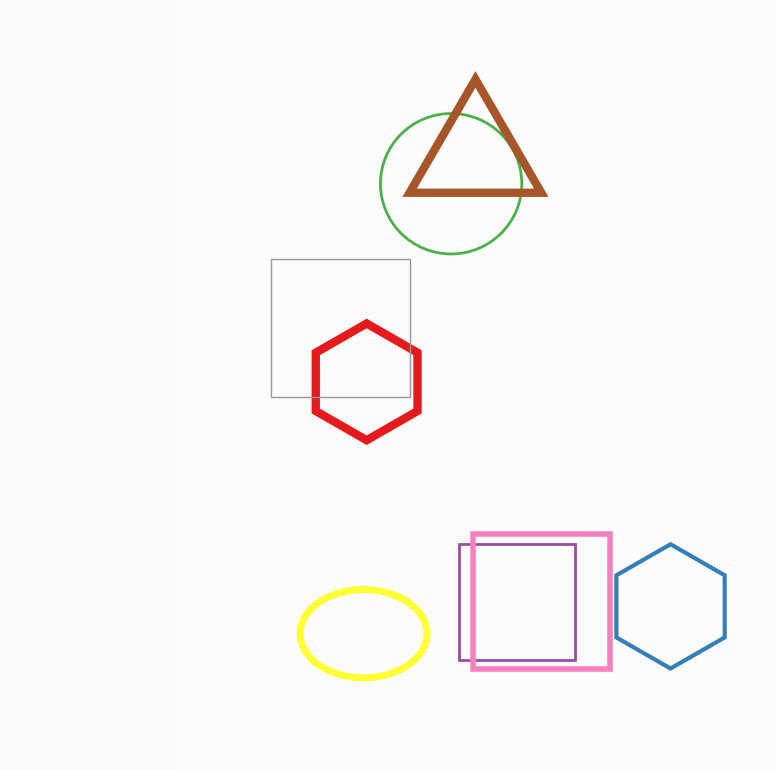[{"shape": "hexagon", "thickness": 3, "radius": 0.38, "center": [0.473, 0.504]}, {"shape": "hexagon", "thickness": 1.5, "radius": 0.4, "center": [0.865, 0.213]}, {"shape": "circle", "thickness": 1, "radius": 0.46, "center": [0.582, 0.761]}, {"shape": "square", "thickness": 1, "radius": 0.37, "center": [0.667, 0.218]}, {"shape": "oval", "thickness": 2.5, "radius": 0.41, "center": [0.469, 0.177]}, {"shape": "triangle", "thickness": 3, "radius": 0.49, "center": [0.613, 0.799]}, {"shape": "square", "thickness": 2, "radius": 0.44, "center": [0.699, 0.219]}, {"shape": "square", "thickness": 0.5, "radius": 0.45, "center": [0.439, 0.573]}]